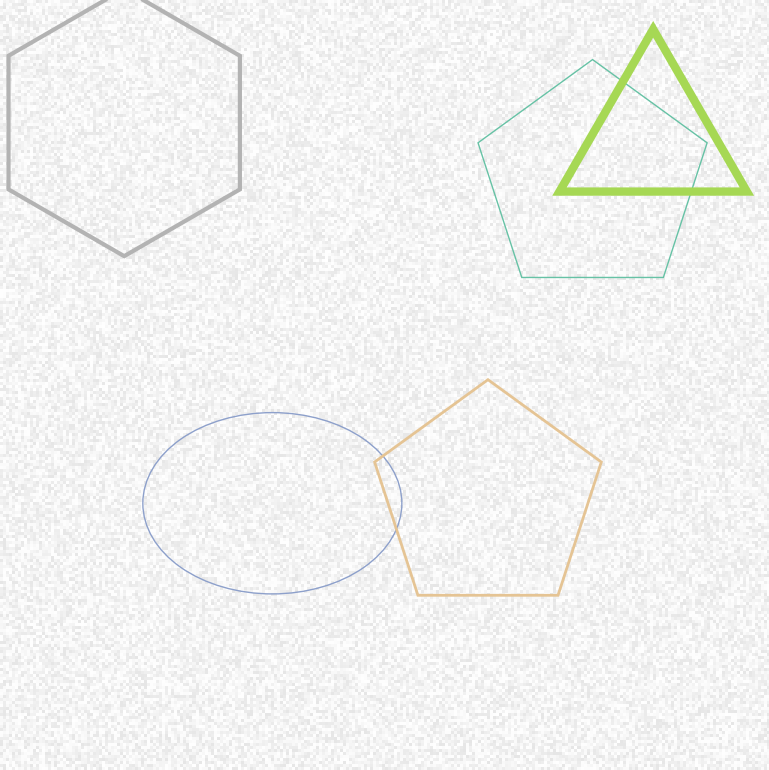[{"shape": "pentagon", "thickness": 0.5, "radius": 0.78, "center": [0.77, 0.766]}, {"shape": "oval", "thickness": 0.5, "radius": 0.84, "center": [0.354, 0.346]}, {"shape": "triangle", "thickness": 3, "radius": 0.7, "center": [0.848, 0.821]}, {"shape": "pentagon", "thickness": 1, "radius": 0.77, "center": [0.634, 0.352]}, {"shape": "hexagon", "thickness": 1.5, "radius": 0.87, "center": [0.161, 0.841]}]